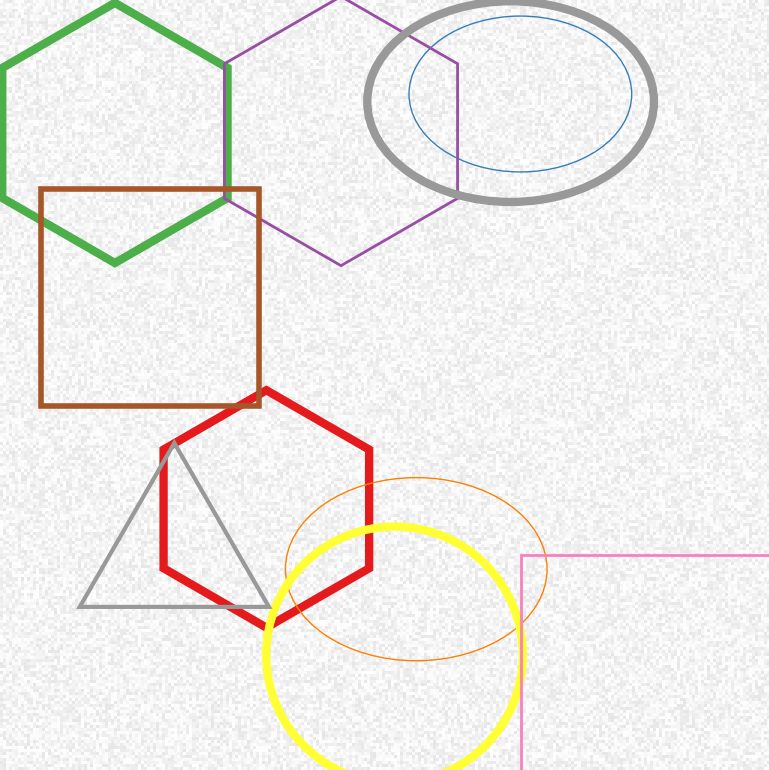[{"shape": "hexagon", "thickness": 3, "radius": 0.77, "center": [0.346, 0.339]}, {"shape": "oval", "thickness": 0.5, "radius": 0.72, "center": [0.676, 0.878]}, {"shape": "hexagon", "thickness": 3, "radius": 0.84, "center": [0.149, 0.827]}, {"shape": "hexagon", "thickness": 1, "radius": 0.87, "center": [0.443, 0.83]}, {"shape": "oval", "thickness": 0.5, "radius": 0.85, "center": [0.541, 0.261]}, {"shape": "circle", "thickness": 3, "radius": 0.83, "center": [0.512, 0.15]}, {"shape": "square", "thickness": 2, "radius": 0.71, "center": [0.195, 0.613]}, {"shape": "square", "thickness": 1, "radius": 0.83, "center": [0.841, 0.115]}, {"shape": "triangle", "thickness": 1.5, "radius": 0.71, "center": [0.226, 0.283]}, {"shape": "oval", "thickness": 3, "radius": 0.93, "center": [0.663, 0.868]}]